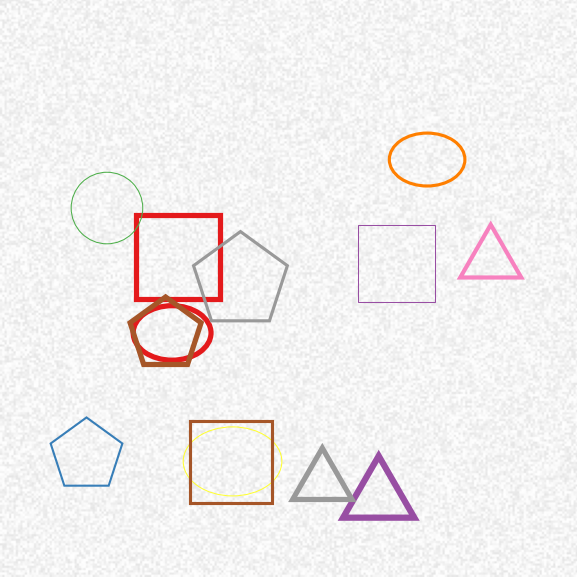[{"shape": "square", "thickness": 2.5, "radius": 0.36, "center": [0.309, 0.554]}, {"shape": "oval", "thickness": 2.5, "radius": 0.34, "center": [0.298, 0.423]}, {"shape": "pentagon", "thickness": 1, "radius": 0.33, "center": [0.15, 0.211]}, {"shape": "circle", "thickness": 0.5, "radius": 0.31, "center": [0.185, 0.639]}, {"shape": "triangle", "thickness": 3, "radius": 0.36, "center": [0.656, 0.138]}, {"shape": "square", "thickness": 0.5, "radius": 0.33, "center": [0.687, 0.542]}, {"shape": "oval", "thickness": 1.5, "radius": 0.33, "center": [0.74, 0.723]}, {"shape": "oval", "thickness": 0.5, "radius": 0.43, "center": [0.403, 0.2]}, {"shape": "square", "thickness": 1.5, "radius": 0.35, "center": [0.4, 0.199]}, {"shape": "pentagon", "thickness": 2.5, "radius": 0.32, "center": [0.287, 0.42]}, {"shape": "triangle", "thickness": 2, "radius": 0.31, "center": [0.85, 0.549]}, {"shape": "triangle", "thickness": 2.5, "radius": 0.3, "center": [0.558, 0.164]}, {"shape": "pentagon", "thickness": 1.5, "radius": 0.43, "center": [0.416, 0.513]}]